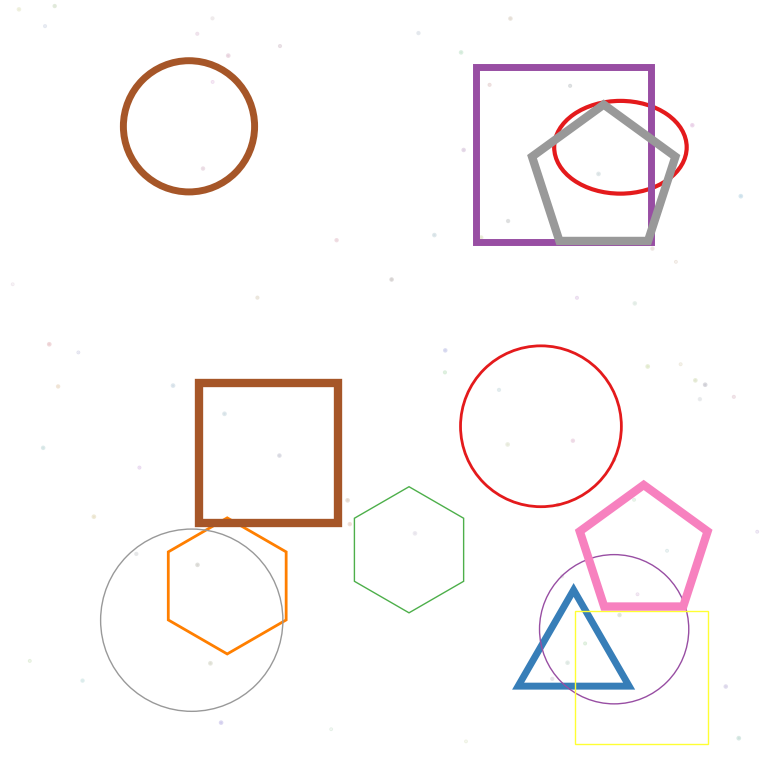[{"shape": "circle", "thickness": 1, "radius": 0.52, "center": [0.703, 0.446]}, {"shape": "oval", "thickness": 1.5, "radius": 0.43, "center": [0.806, 0.809]}, {"shape": "triangle", "thickness": 2.5, "radius": 0.42, "center": [0.745, 0.151]}, {"shape": "hexagon", "thickness": 0.5, "radius": 0.41, "center": [0.531, 0.286]}, {"shape": "circle", "thickness": 0.5, "radius": 0.48, "center": [0.798, 0.183]}, {"shape": "square", "thickness": 2.5, "radius": 0.57, "center": [0.732, 0.799]}, {"shape": "hexagon", "thickness": 1, "radius": 0.44, "center": [0.295, 0.239]}, {"shape": "square", "thickness": 0.5, "radius": 0.43, "center": [0.833, 0.121]}, {"shape": "circle", "thickness": 2.5, "radius": 0.43, "center": [0.245, 0.836]}, {"shape": "square", "thickness": 3, "radius": 0.45, "center": [0.349, 0.412]}, {"shape": "pentagon", "thickness": 3, "radius": 0.44, "center": [0.836, 0.283]}, {"shape": "pentagon", "thickness": 3, "radius": 0.49, "center": [0.784, 0.766]}, {"shape": "circle", "thickness": 0.5, "radius": 0.59, "center": [0.249, 0.195]}]